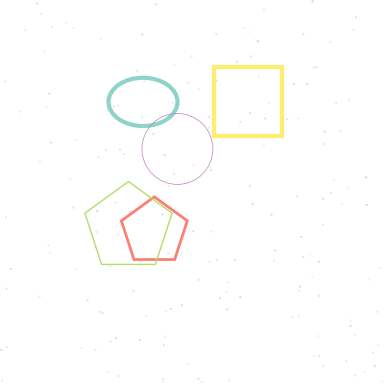[{"shape": "oval", "thickness": 3, "radius": 0.45, "center": [0.371, 0.735]}, {"shape": "pentagon", "thickness": 2, "radius": 0.45, "center": [0.401, 0.399]}, {"shape": "pentagon", "thickness": 1, "radius": 0.59, "center": [0.334, 0.409]}, {"shape": "circle", "thickness": 0.5, "radius": 0.46, "center": [0.461, 0.613]}, {"shape": "square", "thickness": 3, "radius": 0.44, "center": [0.645, 0.736]}]